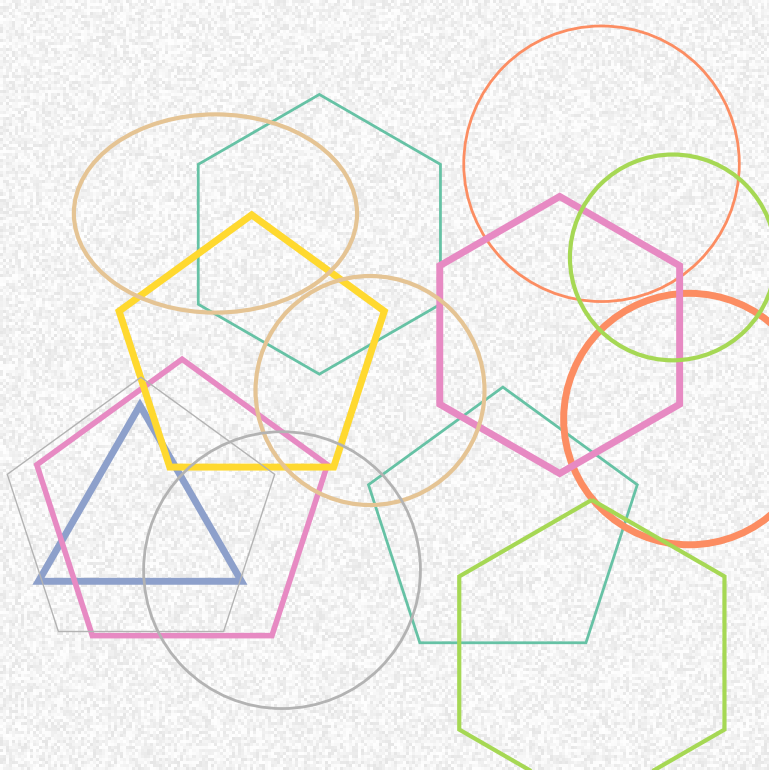[{"shape": "pentagon", "thickness": 1, "radius": 0.92, "center": [0.653, 0.314]}, {"shape": "hexagon", "thickness": 1, "radius": 0.91, "center": [0.415, 0.696]}, {"shape": "circle", "thickness": 1, "radius": 0.89, "center": [0.781, 0.787]}, {"shape": "circle", "thickness": 2.5, "radius": 0.82, "center": [0.895, 0.456]}, {"shape": "triangle", "thickness": 2.5, "radius": 0.76, "center": [0.182, 0.321]}, {"shape": "hexagon", "thickness": 2.5, "radius": 0.9, "center": [0.727, 0.565]}, {"shape": "pentagon", "thickness": 2, "radius": 0.99, "center": [0.237, 0.335]}, {"shape": "circle", "thickness": 1.5, "radius": 0.67, "center": [0.874, 0.666]}, {"shape": "hexagon", "thickness": 1.5, "radius": 0.99, "center": [0.769, 0.152]}, {"shape": "pentagon", "thickness": 2.5, "radius": 0.91, "center": [0.327, 0.54]}, {"shape": "circle", "thickness": 1.5, "radius": 0.74, "center": [0.481, 0.493]}, {"shape": "oval", "thickness": 1.5, "radius": 0.92, "center": [0.28, 0.723]}, {"shape": "pentagon", "thickness": 0.5, "radius": 0.91, "center": [0.183, 0.328]}, {"shape": "circle", "thickness": 1, "radius": 0.9, "center": [0.366, 0.26]}]